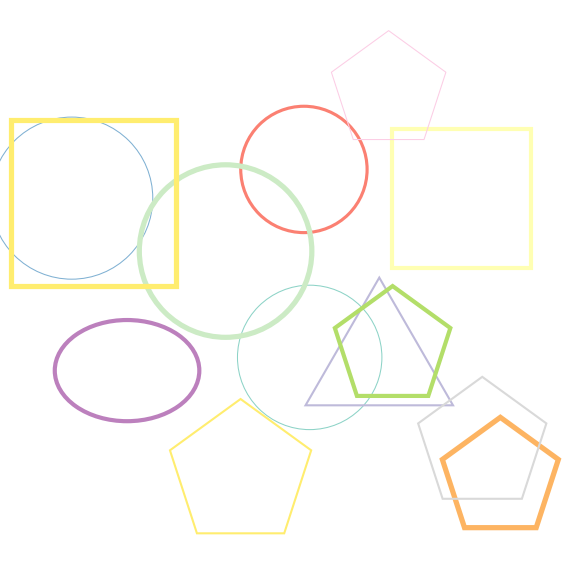[{"shape": "circle", "thickness": 0.5, "radius": 0.63, "center": [0.536, 0.38]}, {"shape": "square", "thickness": 2, "radius": 0.6, "center": [0.799, 0.656]}, {"shape": "triangle", "thickness": 1, "radius": 0.74, "center": [0.657, 0.371]}, {"shape": "circle", "thickness": 1.5, "radius": 0.55, "center": [0.526, 0.706]}, {"shape": "circle", "thickness": 0.5, "radius": 0.7, "center": [0.124, 0.656]}, {"shape": "pentagon", "thickness": 2.5, "radius": 0.53, "center": [0.866, 0.171]}, {"shape": "pentagon", "thickness": 2, "radius": 0.53, "center": [0.68, 0.399]}, {"shape": "pentagon", "thickness": 0.5, "radius": 0.52, "center": [0.673, 0.842]}, {"shape": "pentagon", "thickness": 1, "radius": 0.58, "center": [0.835, 0.23]}, {"shape": "oval", "thickness": 2, "radius": 0.63, "center": [0.22, 0.357]}, {"shape": "circle", "thickness": 2.5, "radius": 0.75, "center": [0.391, 0.564]}, {"shape": "pentagon", "thickness": 1, "radius": 0.64, "center": [0.417, 0.18]}, {"shape": "square", "thickness": 2.5, "radius": 0.72, "center": [0.162, 0.648]}]